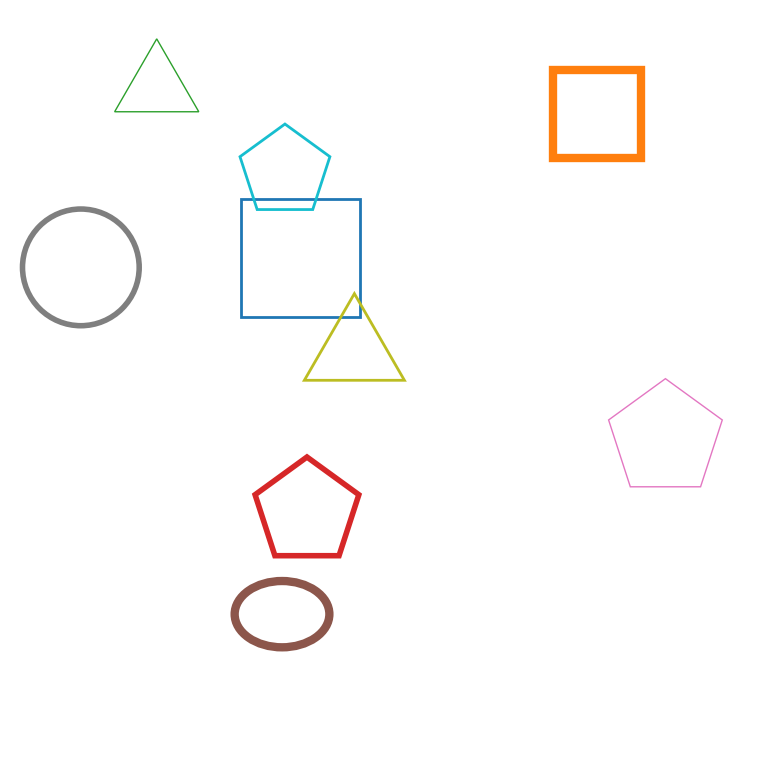[{"shape": "square", "thickness": 1, "radius": 0.39, "center": [0.39, 0.665]}, {"shape": "square", "thickness": 3, "radius": 0.29, "center": [0.775, 0.852]}, {"shape": "triangle", "thickness": 0.5, "radius": 0.32, "center": [0.204, 0.886]}, {"shape": "pentagon", "thickness": 2, "radius": 0.35, "center": [0.399, 0.336]}, {"shape": "oval", "thickness": 3, "radius": 0.31, "center": [0.366, 0.202]}, {"shape": "pentagon", "thickness": 0.5, "radius": 0.39, "center": [0.864, 0.431]}, {"shape": "circle", "thickness": 2, "radius": 0.38, "center": [0.105, 0.653]}, {"shape": "triangle", "thickness": 1, "radius": 0.38, "center": [0.46, 0.544]}, {"shape": "pentagon", "thickness": 1, "radius": 0.31, "center": [0.37, 0.778]}]